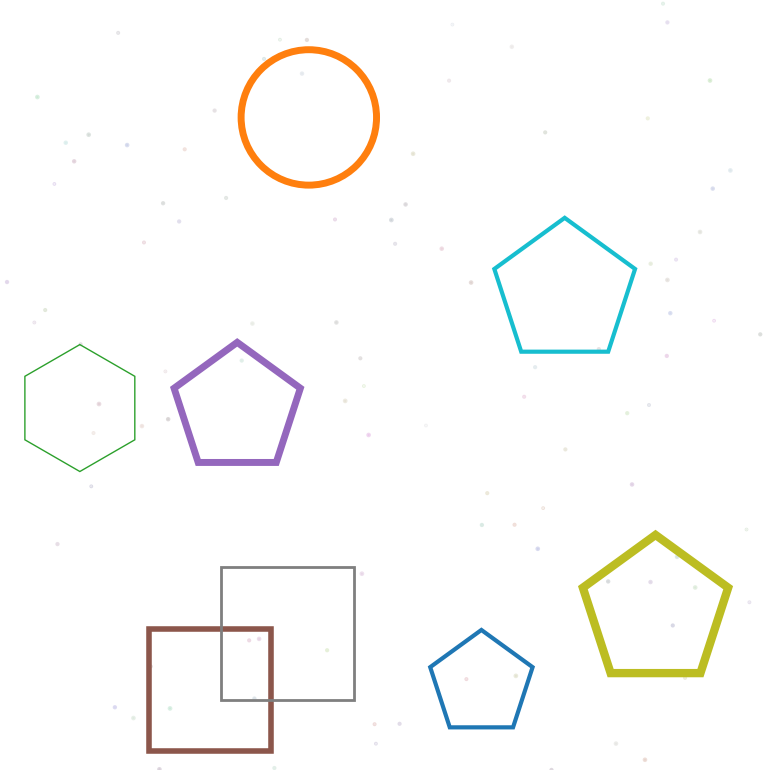[{"shape": "pentagon", "thickness": 1.5, "radius": 0.35, "center": [0.625, 0.112]}, {"shape": "circle", "thickness": 2.5, "radius": 0.44, "center": [0.401, 0.848]}, {"shape": "hexagon", "thickness": 0.5, "radius": 0.41, "center": [0.104, 0.47]}, {"shape": "pentagon", "thickness": 2.5, "radius": 0.43, "center": [0.308, 0.469]}, {"shape": "square", "thickness": 2, "radius": 0.4, "center": [0.272, 0.104]}, {"shape": "square", "thickness": 1, "radius": 0.43, "center": [0.373, 0.177]}, {"shape": "pentagon", "thickness": 3, "radius": 0.5, "center": [0.851, 0.206]}, {"shape": "pentagon", "thickness": 1.5, "radius": 0.48, "center": [0.733, 0.621]}]